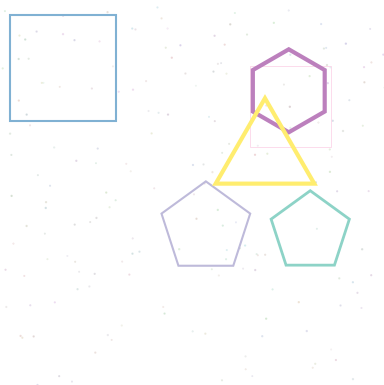[{"shape": "pentagon", "thickness": 2, "radius": 0.53, "center": [0.806, 0.398]}, {"shape": "pentagon", "thickness": 1.5, "radius": 0.61, "center": [0.535, 0.408]}, {"shape": "square", "thickness": 1.5, "radius": 0.69, "center": [0.163, 0.823]}, {"shape": "square", "thickness": 0.5, "radius": 0.52, "center": [0.755, 0.724]}, {"shape": "hexagon", "thickness": 3, "radius": 0.54, "center": [0.75, 0.764]}, {"shape": "triangle", "thickness": 3, "radius": 0.74, "center": [0.688, 0.597]}]